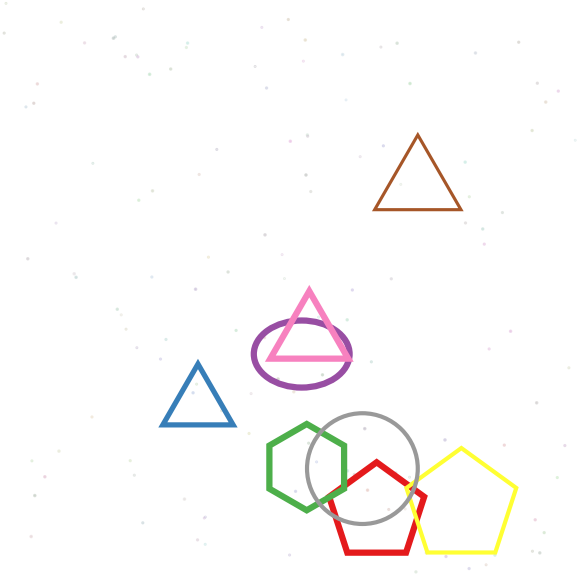[{"shape": "pentagon", "thickness": 3, "radius": 0.43, "center": [0.652, 0.112]}, {"shape": "triangle", "thickness": 2.5, "radius": 0.35, "center": [0.343, 0.299]}, {"shape": "hexagon", "thickness": 3, "radius": 0.37, "center": [0.531, 0.19]}, {"shape": "oval", "thickness": 3, "radius": 0.41, "center": [0.522, 0.386]}, {"shape": "pentagon", "thickness": 2, "radius": 0.5, "center": [0.799, 0.123]}, {"shape": "triangle", "thickness": 1.5, "radius": 0.43, "center": [0.723, 0.679]}, {"shape": "triangle", "thickness": 3, "radius": 0.39, "center": [0.536, 0.417]}, {"shape": "circle", "thickness": 2, "radius": 0.48, "center": [0.628, 0.188]}]